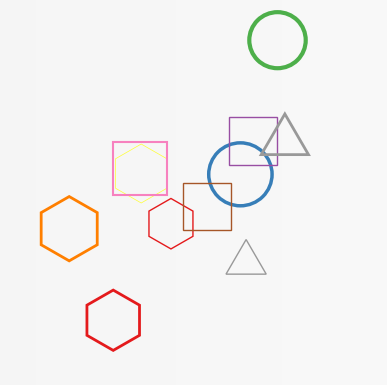[{"shape": "hexagon", "thickness": 2, "radius": 0.39, "center": [0.292, 0.168]}, {"shape": "hexagon", "thickness": 1, "radius": 0.33, "center": [0.441, 0.419]}, {"shape": "circle", "thickness": 2.5, "radius": 0.41, "center": [0.62, 0.547]}, {"shape": "circle", "thickness": 3, "radius": 0.36, "center": [0.716, 0.896]}, {"shape": "square", "thickness": 1, "radius": 0.31, "center": [0.653, 0.635]}, {"shape": "hexagon", "thickness": 2, "radius": 0.42, "center": [0.179, 0.406]}, {"shape": "hexagon", "thickness": 0.5, "radius": 0.38, "center": [0.364, 0.549]}, {"shape": "square", "thickness": 1, "radius": 0.31, "center": [0.535, 0.463]}, {"shape": "square", "thickness": 1.5, "radius": 0.34, "center": [0.361, 0.563]}, {"shape": "triangle", "thickness": 2, "radius": 0.35, "center": [0.735, 0.634]}, {"shape": "triangle", "thickness": 1, "radius": 0.3, "center": [0.635, 0.318]}]